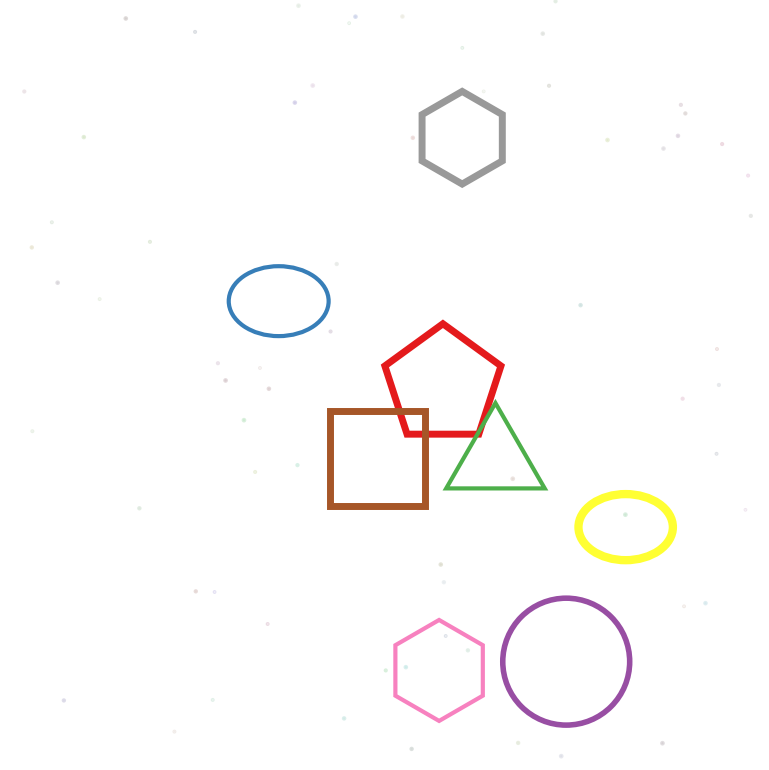[{"shape": "pentagon", "thickness": 2.5, "radius": 0.4, "center": [0.575, 0.5]}, {"shape": "oval", "thickness": 1.5, "radius": 0.32, "center": [0.362, 0.609]}, {"shape": "triangle", "thickness": 1.5, "radius": 0.37, "center": [0.643, 0.403]}, {"shape": "circle", "thickness": 2, "radius": 0.41, "center": [0.735, 0.141]}, {"shape": "oval", "thickness": 3, "radius": 0.31, "center": [0.813, 0.315]}, {"shape": "square", "thickness": 2.5, "radius": 0.31, "center": [0.49, 0.404]}, {"shape": "hexagon", "thickness": 1.5, "radius": 0.33, "center": [0.57, 0.129]}, {"shape": "hexagon", "thickness": 2.5, "radius": 0.3, "center": [0.6, 0.821]}]